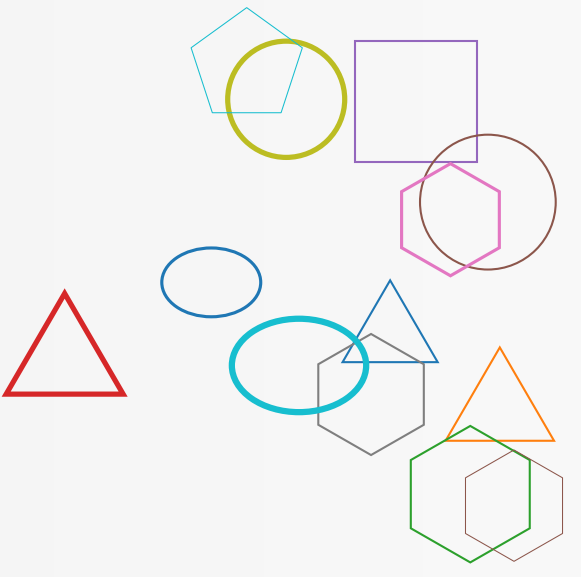[{"shape": "triangle", "thickness": 1, "radius": 0.47, "center": [0.671, 0.419]}, {"shape": "oval", "thickness": 1.5, "radius": 0.43, "center": [0.363, 0.51]}, {"shape": "triangle", "thickness": 1, "radius": 0.54, "center": [0.86, 0.29]}, {"shape": "hexagon", "thickness": 1, "radius": 0.59, "center": [0.809, 0.143]}, {"shape": "triangle", "thickness": 2.5, "radius": 0.58, "center": [0.111, 0.375]}, {"shape": "square", "thickness": 1, "radius": 0.52, "center": [0.716, 0.824]}, {"shape": "hexagon", "thickness": 0.5, "radius": 0.48, "center": [0.884, 0.124]}, {"shape": "circle", "thickness": 1, "radius": 0.58, "center": [0.839, 0.649]}, {"shape": "hexagon", "thickness": 1.5, "radius": 0.49, "center": [0.775, 0.619]}, {"shape": "hexagon", "thickness": 1, "radius": 0.52, "center": [0.638, 0.316]}, {"shape": "circle", "thickness": 2.5, "radius": 0.5, "center": [0.492, 0.827]}, {"shape": "oval", "thickness": 3, "radius": 0.58, "center": [0.514, 0.366]}, {"shape": "pentagon", "thickness": 0.5, "radius": 0.5, "center": [0.424, 0.885]}]